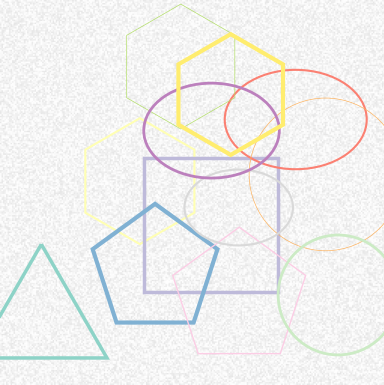[{"shape": "triangle", "thickness": 2.5, "radius": 0.98, "center": [0.107, 0.169]}, {"shape": "hexagon", "thickness": 1.5, "radius": 0.82, "center": [0.363, 0.529]}, {"shape": "square", "thickness": 2.5, "radius": 0.87, "center": [0.548, 0.415]}, {"shape": "oval", "thickness": 1.5, "radius": 0.92, "center": [0.768, 0.69]}, {"shape": "pentagon", "thickness": 3, "radius": 0.85, "center": [0.403, 0.3]}, {"shape": "circle", "thickness": 0.5, "radius": 0.99, "center": [0.845, 0.547]}, {"shape": "hexagon", "thickness": 0.5, "radius": 0.81, "center": [0.469, 0.827]}, {"shape": "pentagon", "thickness": 1, "radius": 0.91, "center": [0.621, 0.228]}, {"shape": "oval", "thickness": 1.5, "radius": 0.7, "center": [0.62, 0.461]}, {"shape": "oval", "thickness": 2, "radius": 0.88, "center": [0.549, 0.661]}, {"shape": "circle", "thickness": 2, "radius": 0.78, "center": [0.878, 0.234]}, {"shape": "hexagon", "thickness": 3, "radius": 0.78, "center": [0.599, 0.754]}]